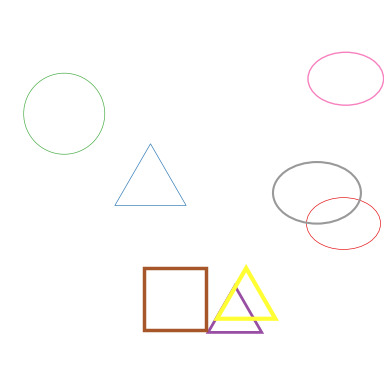[{"shape": "oval", "thickness": 0.5, "radius": 0.48, "center": [0.892, 0.419]}, {"shape": "triangle", "thickness": 0.5, "radius": 0.53, "center": [0.391, 0.52]}, {"shape": "circle", "thickness": 0.5, "radius": 0.53, "center": [0.167, 0.705]}, {"shape": "triangle", "thickness": 2, "radius": 0.4, "center": [0.61, 0.177]}, {"shape": "triangle", "thickness": 3, "radius": 0.44, "center": [0.639, 0.216]}, {"shape": "square", "thickness": 2.5, "radius": 0.4, "center": [0.455, 0.224]}, {"shape": "oval", "thickness": 1, "radius": 0.49, "center": [0.898, 0.796]}, {"shape": "oval", "thickness": 1.5, "radius": 0.57, "center": [0.823, 0.499]}]